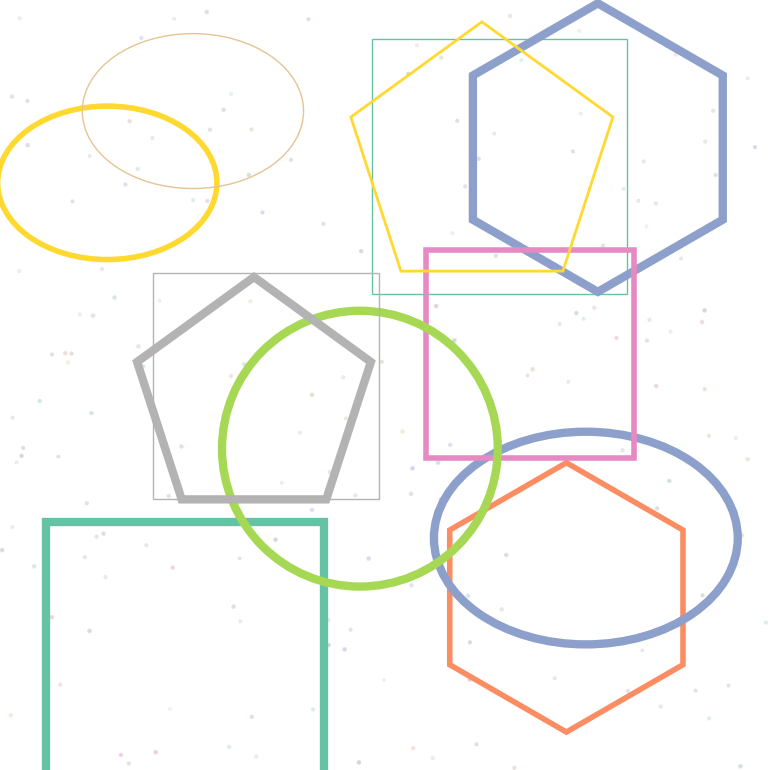[{"shape": "square", "thickness": 0.5, "radius": 0.83, "center": [0.649, 0.784]}, {"shape": "square", "thickness": 3, "radius": 0.9, "center": [0.241, 0.142]}, {"shape": "hexagon", "thickness": 2, "radius": 0.87, "center": [0.736, 0.224]}, {"shape": "hexagon", "thickness": 3, "radius": 0.94, "center": [0.776, 0.808]}, {"shape": "oval", "thickness": 3, "radius": 0.99, "center": [0.761, 0.301]}, {"shape": "square", "thickness": 2, "radius": 0.68, "center": [0.689, 0.54]}, {"shape": "circle", "thickness": 3, "radius": 0.9, "center": [0.467, 0.417]}, {"shape": "oval", "thickness": 2, "radius": 0.71, "center": [0.139, 0.763]}, {"shape": "pentagon", "thickness": 1, "radius": 0.89, "center": [0.626, 0.793]}, {"shape": "oval", "thickness": 0.5, "radius": 0.72, "center": [0.251, 0.856]}, {"shape": "pentagon", "thickness": 3, "radius": 0.8, "center": [0.33, 0.481]}, {"shape": "square", "thickness": 0.5, "radius": 0.73, "center": [0.346, 0.499]}]